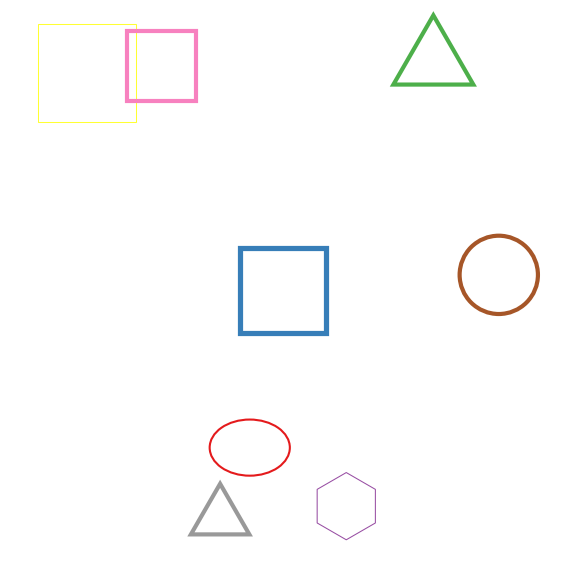[{"shape": "oval", "thickness": 1, "radius": 0.35, "center": [0.432, 0.224]}, {"shape": "square", "thickness": 2.5, "radius": 0.37, "center": [0.49, 0.496]}, {"shape": "triangle", "thickness": 2, "radius": 0.4, "center": [0.75, 0.893]}, {"shape": "hexagon", "thickness": 0.5, "radius": 0.29, "center": [0.6, 0.123]}, {"shape": "square", "thickness": 0.5, "radius": 0.42, "center": [0.15, 0.872]}, {"shape": "circle", "thickness": 2, "radius": 0.34, "center": [0.864, 0.523]}, {"shape": "square", "thickness": 2, "radius": 0.3, "center": [0.28, 0.885]}, {"shape": "triangle", "thickness": 2, "radius": 0.29, "center": [0.381, 0.103]}]